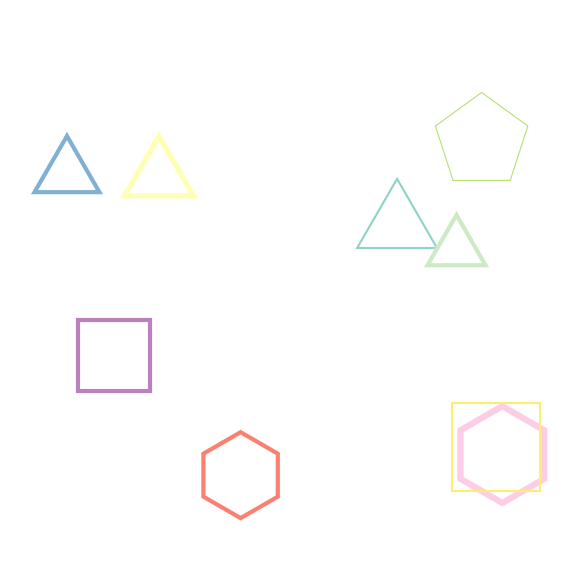[{"shape": "triangle", "thickness": 1, "radius": 0.4, "center": [0.688, 0.61]}, {"shape": "triangle", "thickness": 2.5, "radius": 0.34, "center": [0.275, 0.695]}, {"shape": "hexagon", "thickness": 2, "radius": 0.37, "center": [0.417, 0.176]}, {"shape": "triangle", "thickness": 2, "radius": 0.32, "center": [0.116, 0.699]}, {"shape": "pentagon", "thickness": 0.5, "radius": 0.42, "center": [0.834, 0.755]}, {"shape": "hexagon", "thickness": 3, "radius": 0.42, "center": [0.87, 0.212]}, {"shape": "square", "thickness": 2, "radius": 0.31, "center": [0.197, 0.384]}, {"shape": "triangle", "thickness": 2, "radius": 0.29, "center": [0.79, 0.569]}, {"shape": "square", "thickness": 1, "radius": 0.38, "center": [0.859, 0.225]}]